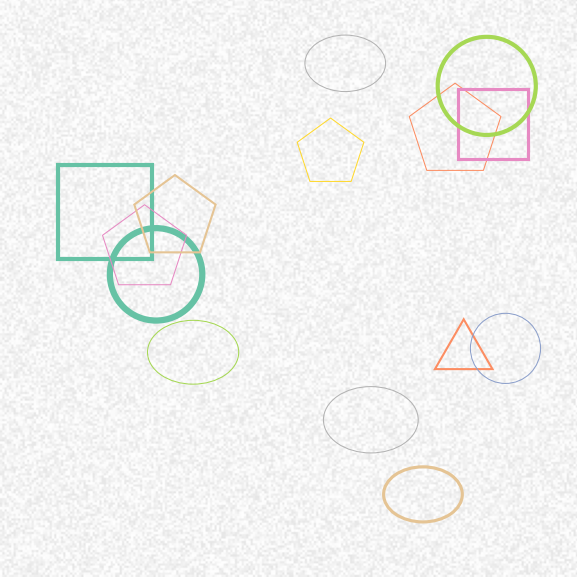[{"shape": "square", "thickness": 2, "radius": 0.41, "center": [0.182, 0.632]}, {"shape": "circle", "thickness": 3, "radius": 0.4, "center": [0.27, 0.524]}, {"shape": "triangle", "thickness": 1, "radius": 0.29, "center": [0.803, 0.389]}, {"shape": "pentagon", "thickness": 0.5, "radius": 0.42, "center": [0.788, 0.772]}, {"shape": "circle", "thickness": 0.5, "radius": 0.3, "center": [0.875, 0.396]}, {"shape": "pentagon", "thickness": 0.5, "radius": 0.38, "center": [0.25, 0.568]}, {"shape": "square", "thickness": 1.5, "radius": 0.3, "center": [0.854, 0.784]}, {"shape": "oval", "thickness": 0.5, "radius": 0.39, "center": [0.334, 0.389]}, {"shape": "circle", "thickness": 2, "radius": 0.42, "center": [0.843, 0.85]}, {"shape": "pentagon", "thickness": 0.5, "radius": 0.3, "center": [0.572, 0.734]}, {"shape": "oval", "thickness": 1.5, "radius": 0.34, "center": [0.732, 0.143]}, {"shape": "pentagon", "thickness": 1, "radius": 0.37, "center": [0.303, 0.622]}, {"shape": "oval", "thickness": 0.5, "radius": 0.41, "center": [0.642, 0.272]}, {"shape": "oval", "thickness": 0.5, "radius": 0.35, "center": [0.598, 0.889]}]